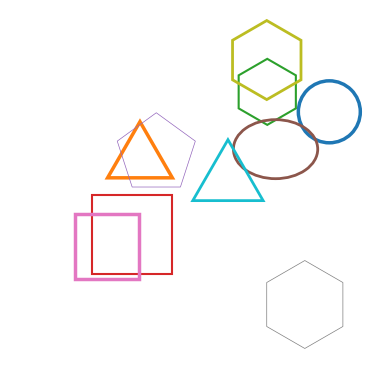[{"shape": "circle", "thickness": 2.5, "radius": 0.4, "center": [0.855, 0.71]}, {"shape": "triangle", "thickness": 2.5, "radius": 0.49, "center": [0.364, 0.587]}, {"shape": "hexagon", "thickness": 1.5, "radius": 0.43, "center": [0.694, 0.761]}, {"shape": "square", "thickness": 1.5, "radius": 0.51, "center": [0.343, 0.391]}, {"shape": "pentagon", "thickness": 0.5, "radius": 0.53, "center": [0.406, 0.6]}, {"shape": "oval", "thickness": 2, "radius": 0.55, "center": [0.716, 0.613]}, {"shape": "square", "thickness": 2.5, "radius": 0.42, "center": [0.278, 0.359]}, {"shape": "hexagon", "thickness": 0.5, "radius": 0.57, "center": [0.792, 0.209]}, {"shape": "hexagon", "thickness": 2, "radius": 0.51, "center": [0.693, 0.844]}, {"shape": "triangle", "thickness": 2, "radius": 0.53, "center": [0.592, 0.532]}]